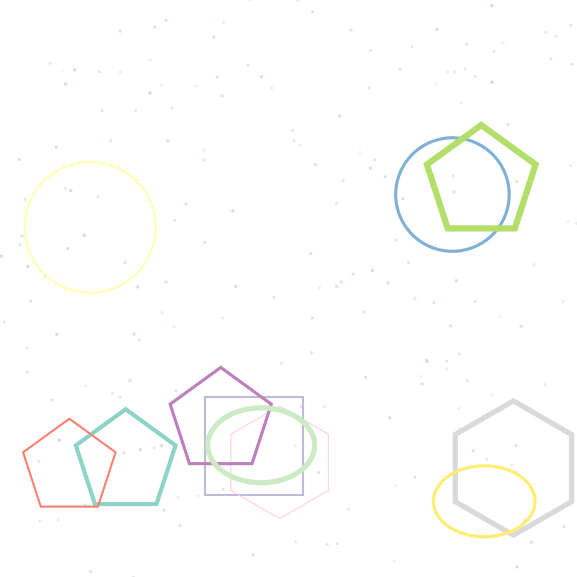[{"shape": "pentagon", "thickness": 2, "radius": 0.45, "center": [0.218, 0.2]}, {"shape": "circle", "thickness": 1, "radius": 0.57, "center": [0.156, 0.606]}, {"shape": "square", "thickness": 1, "radius": 0.42, "center": [0.441, 0.226]}, {"shape": "pentagon", "thickness": 1, "radius": 0.42, "center": [0.12, 0.19]}, {"shape": "circle", "thickness": 1.5, "radius": 0.49, "center": [0.783, 0.662]}, {"shape": "pentagon", "thickness": 3, "radius": 0.49, "center": [0.833, 0.684]}, {"shape": "hexagon", "thickness": 0.5, "radius": 0.49, "center": [0.484, 0.199]}, {"shape": "hexagon", "thickness": 2.5, "radius": 0.58, "center": [0.889, 0.189]}, {"shape": "pentagon", "thickness": 1.5, "radius": 0.46, "center": [0.382, 0.271]}, {"shape": "oval", "thickness": 2.5, "radius": 0.46, "center": [0.452, 0.228]}, {"shape": "oval", "thickness": 1.5, "radius": 0.44, "center": [0.839, 0.131]}]